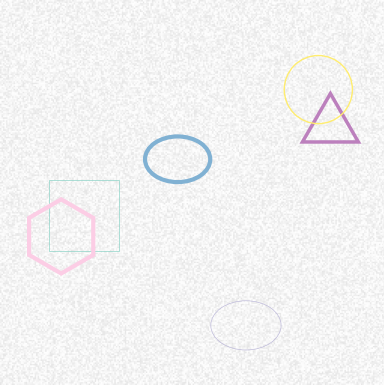[{"shape": "square", "thickness": 0.5, "radius": 0.46, "center": [0.218, 0.44]}, {"shape": "oval", "thickness": 0.5, "radius": 0.46, "center": [0.639, 0.155]}, {"shape": "oval", "thickness": 3, "radius": 0.42, "center": [0.461, 0.586]}, {"shape": "hexagon", "thickness": 3, "radius": 0.48, "center": [0.159, 0.386]}, {"shape": "triangle", "thickness": 2.5, "radius": 0.42, "center": [0.858, 0.673]}, {"shape": "circle", "thickness": 1, "radius": 0.44, "center": [0.827, 0.767]}]